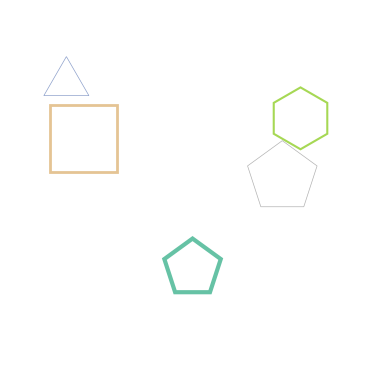[{"shape": "pentagon", "thickness": 3, "radius": 0.39, "center": [0.5, 0.303]}, {"shape": "triangle", "thickness": 0.5, "radius": 0.34, "center": [0.172, 0.785]}, {"shape": "hexagon", "thickness": 1.5, "radius": 0.4, "center": [0.781, 0.693]}, {"shape": "square", "thickness": 2, "radius": 0.44, "center": [0.218, 0.641]}, {"shape": "pentagon", "thickness": 0.5, "radius": 0.47, "center": [0.733, 0.54]}]